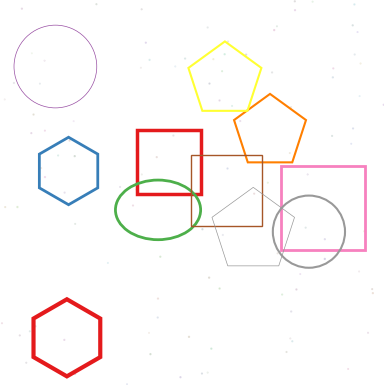[{"shape": "hexagon", "thickness": 3, "radius": 0.5, "center": [0.174, 0.123]}, {"shape": "square", "thickness": 2.5, "radius": 0.42, "center": [0.439, 0.579]}, {"shape": "hexagon", "thickness": 2, "radius": 0.44, "center": [0.178, 0.556]}, {"shape": "oval", "thickness": 2, "radius": 0.55, "center": [0.41, 0.455]}, {"shape": "circle", "thickness": 0.5, "radius": 0.54, "center": [0.144, 0.827]}, {"shape": "pentagon", "thickness": 1.5, "radius": 0.49, "center": [0.701, 0.658]}, {"shape": "pentagon", "thickness": 1.5, "radius": 0.5, "center": [0.584, 0.793]}, {"shape": "square", "thickness": 1, "radius": 0.46, "center": [0.588, 0.506]}, {"shape": "square", "thickness": 2, "radius": 0.54, "center": [0.838, 0.459]}, {"shape": "circle", "thickness": 1.5, "radius": 0.47, "center": [0.802, 0.398]}, {"shape": "pentagon", "thickness": 0.5, "radius": 0.56, "center": [0.658, 0.401]}]